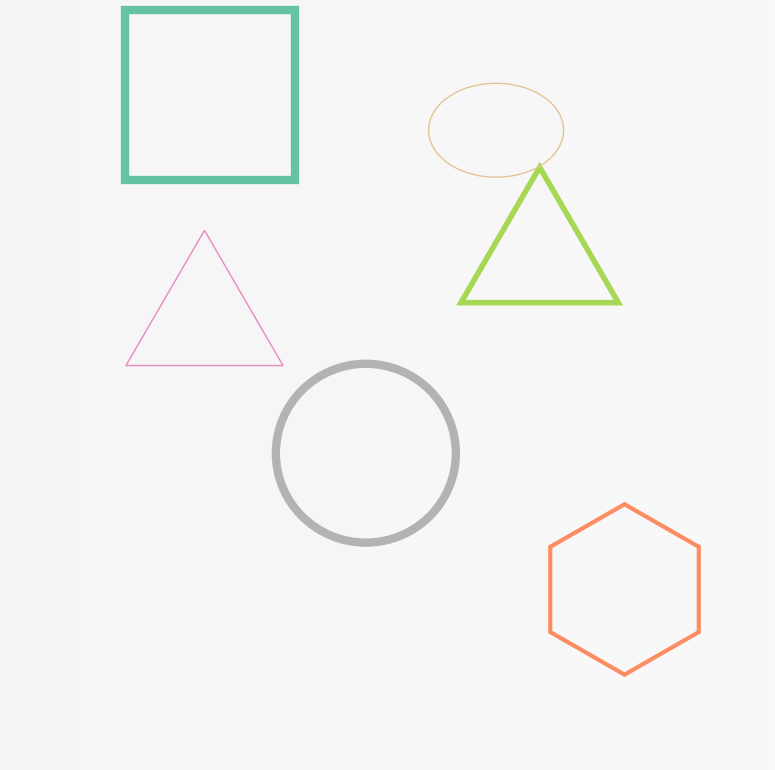[{"shape": "square", "thickness": 3, "radius": 0.55, "center": [0.271, 0.877]}, {"shape": "hexagon", "thickness": 1.5, "radius": 0.55, "center": [0.806, 0.234]}, {"shape": "triangle", "thickness": 0.5, "radius": 0.59, "center": [0.264, 0.584]}, {"shape": "triangle", "thickness": 2, "radius": 0.59, "center": [0.696, 0.666]}, {"shape": "oval", "thickness": 0.5, "radius": 0.44, "center": [0.64, 0.831]}, {"shape": "circle", "thickness": 3, "radius": 0.58, "center": [0.472, 0.411]}]